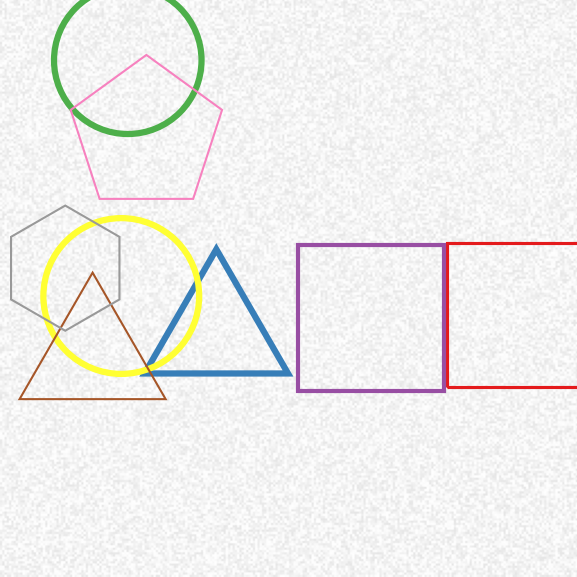[{"shape": "square", "thickness": 1.5, "radius": 0.62, "center": [0.897, 0.454]}, {"shape": "triangle", "thickness": 3, "radius": 0.72, "center": [0.375, 0.424]}, {"shape": "circle", "thickness": 3, "radius": 0.64, "center": [0.221, 0.895]}, {"shape": "square", "thickness": 2, "radius": 0.63, "center": [0.643, 0.448]}, {"shape": "circle", "thickness": 3, "radius": 0.67, "center": [0.21, 0.487]}, {"shape": "triangle", "thickness": 1, "radius": 0.73, "center": [0.16, 0.381]}, {"shape": "pentagon", "thickness": 1, "radius": 0.69, "center": [0.253, 0.766]}, {"shape": "hexagon", "thickness": 1, "radius": 0.54, "center": [0.113, 0.535]}]